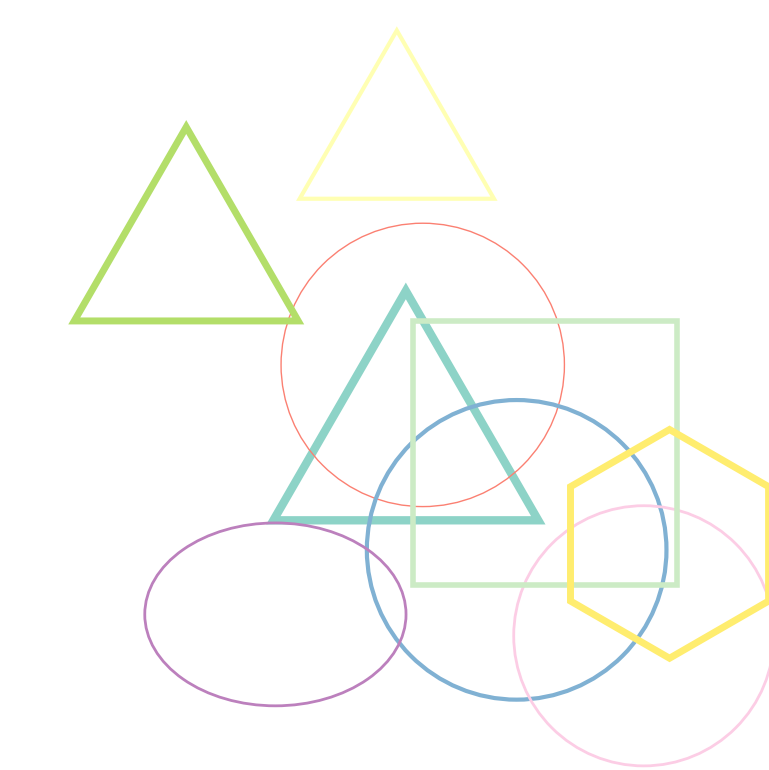[{"shape": "triangle", "thickness": 3, "radius": 0.99, "center": [0.527, 0.424]}, {"shape": "triangle", "thickness": 1.5, "radius": 0.73, "center": [0.515, 0.815]}, {"shape": "circle", "thickness": 0.5, "radius": 0.92, "center": [0.549, 0.526]}, {"shape": "circle", "thickness": 1.5, "radius": 0.97, "center": [0.671, 0.286]}, {"shape": "triangle", "thickness": 2.5, "radius": 0.84, "center": [0.242, 0.667]}, {"shape": "circle", "thickness": 1, "radius": 0.84, "center": [0.836, 0.174]}, {"shape": "oval", "thickness": 1, "radius": 0.85, "center": [0.358, 0.202]}, {"shape": "square", "thickness": 2, "radius": 0.86, "center": [0.708, 0.411]}, {"shape": "hexagon", "thickness": 2.5, "radius": 0.74, "center": [0.87, 0.294]}]